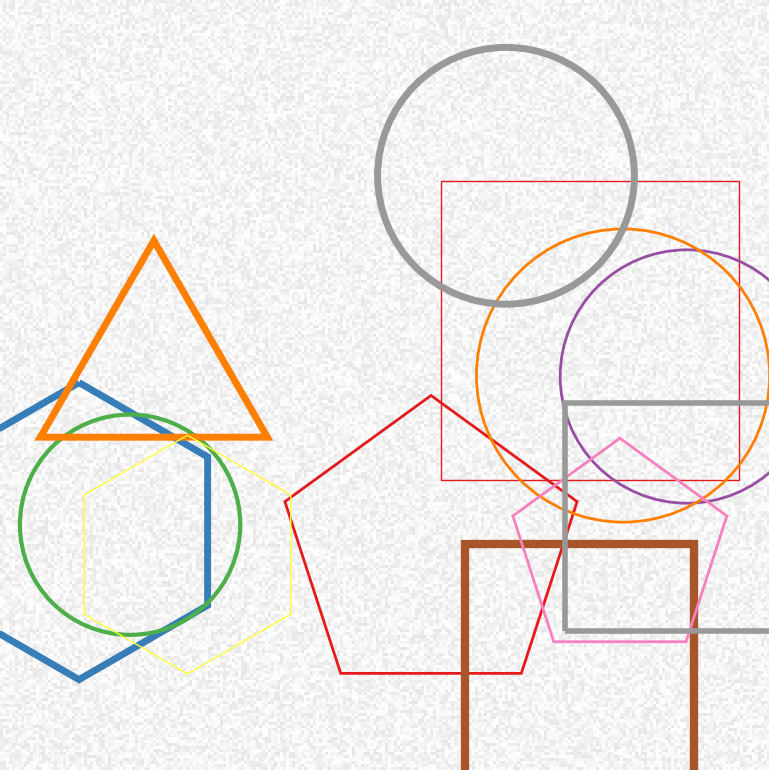[{"shape": "pentagon", "thickness": 1, "radius": 1.0, "center": [0.56, 0.287]}, {"shape": "square", "thickness": 0.5, "radius": 0.97, "center": [0.766, 0.571]}, {"shape": "hexagon", "thickness": 2.5, "radius": 0.96, "center": [0.103, 0.31]}, {"shape": "circle", "thickness": 1.5, "radius": 0.72, "center": [0.169, 0.319]}, {"shape": "circle", "thickness": 1, "radius": 0.82, "center": [0.892, 0.511]}, {"shape": "triangle", "thickness": 2.5, "radius": 0.85, "center": [0.2, 0.517]}, {"shape": "circle", "thickness": 1, "radius": 0.95, "center": [0.809, 0.512]}, {"shape": "hexagon", "thickness": 0.5, "radius": 0.77, "center": [0.243, 0.28]}, {"shape": "square", "thickness": 3, "radius": 0.74, "center": [0.753, 0.144]}, {"shape": "pentagon", "thickness": 1, "radius": 0.73, "center": [0.805, 0.285]}, {"shape": "square", "thickness": 2, "radius": 0.74, "center": [0.882, 0.328]}, {"shape": "circle", "thickness": 2.5, "radius": 0.83, "center": [0.657, 0.772]}]